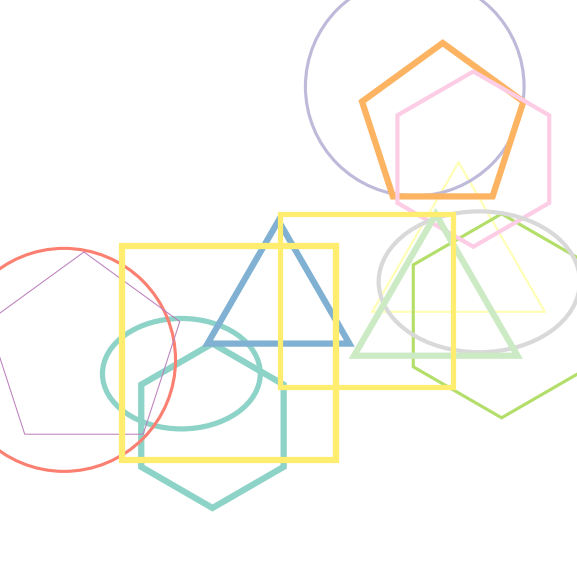[{"shape": "oval", "thickness": 2.5, "radius": 0.68, "center": [0.314, 0.352]}, {"shape": "hexagon", "thickness": 3, "radius": 0.71, "center": [0.368, 0.262]}, {"shape": "triangle", "thickness": 1, "radius": 0.86, "center": [0.794, 0.546]}, {"shape": "circle", "thickness": 1.5, "radius": 0.95, "center": [0.718, 0.849]}, {"shape": "circle", "thickness": 1.5, "radius": 0.97, "center": [0.111, 0.376]}, {"shape": "triangle", "thickness": 3, "radius": 0.71, "center": [0.482, 0.475]}, {"shape": "pentagon", "thickness": 3, "radius": 0.73, "center": [0.767, 0.778]}, {"shape": "hexagon", "thickness": 1.5, "radius": 0.88, "center": [0.869, 0.452]}, {"shape": "hexagon", "thickness": 2, "radius": 0.76, "center": [0.82, 0.724]}, {"shape": "oval", "thickness": 2, "radius": 0.87, "center": [0.83, 0.511]}, {"shape": "pentagon", "thickness": 0.5, "radius": 0.87, "center": [0.145, 0.388]}, {"shape": "triangle", "thickness": 3, "radius": 0.82, "center": [0.755, 0.465]}, {"shape": "square", "thickness": 2.5, "radius": 0.75, "center": [0.634, 0.479]}, {"shape": "square", "thickness": 3, "radius": 0.93, "center": [0.396, 0.387]}]